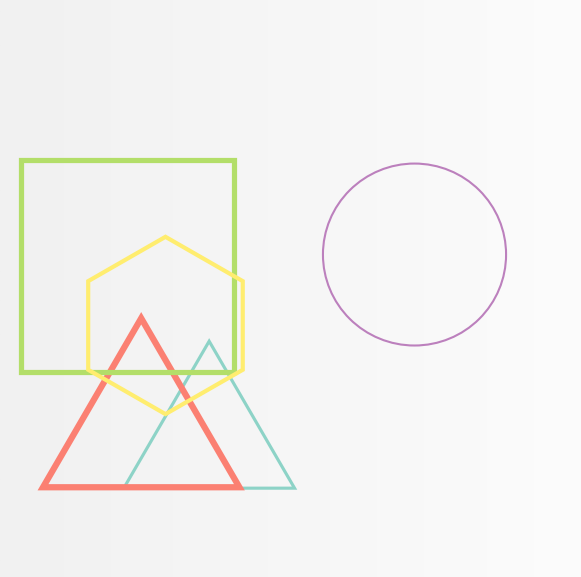[{"shape": "triangle", "thickness": 1.5, "radius": 0.85, "center": [0.36, 0.239]}, {"shape": "triangle", "thickness": 3, "radius": 0.98, "center": [0.243, 0.253]}, {"shape": "square", "thickness": 2.5, "radius": 0.92, "center": [0.219, 0.539]}, {"shape": "circle", "thickness": 1, "radius": 0.79, "center": [0.713, 0.558]}, {"shape": "hexagon", "thickness": 2, "radius": 0.77, "center": [0.285, 0.436]}]